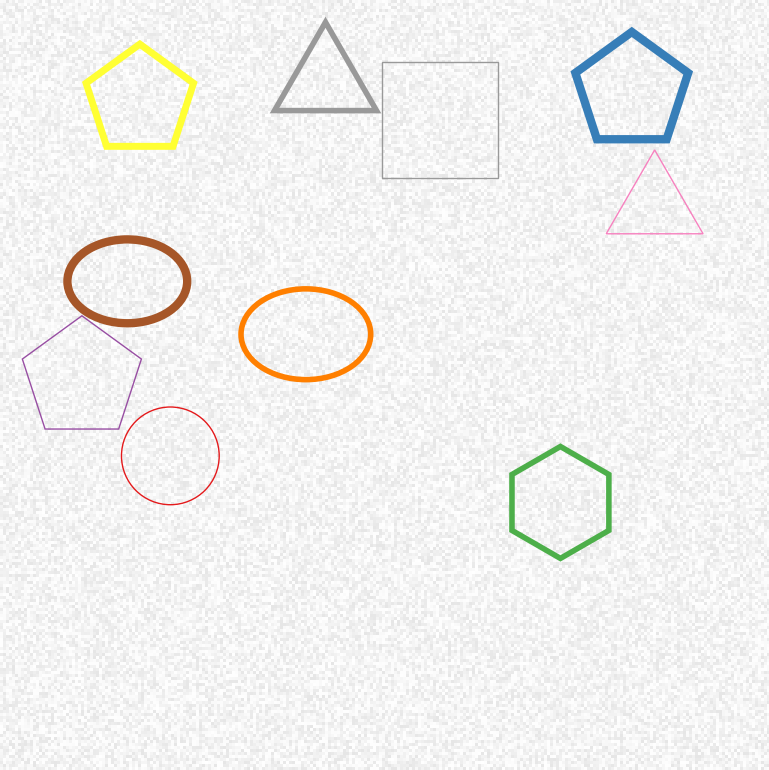[{"shape": "circle", "thickness": 0.5, "radius": 0.32, "center": [0.221, 0.408]}, {"shape": "pentagon", "thickness": 3, "radius": 0.39, "center": [0.82, 0.881]}, {"shape": "hexagon", "thickness": 2, "radius": 0.36, "center": [0.728, 0.347]}, {"shape": "pentagon", "thickness": 0.5, "radius": 0.41, "center": [0.106, 0.509]}, {"shape": "oval", "thickness": 2, "radius": 0.42, "center": [0.397, 0.566]}, {"shape": "pentagon", "thickness": 2.5, "radius": 0.37, "center": [0.182, 0.869]}, {"shape": "oval", "thickness": 3, "radius": 0.39, "center": [0.165, 0.635]}, {"shape": "triangle", "thickness": 0.5, "radius": 0.36, "center": [0.85, 0.733]}, {"shape": "square", "thickness": 0.5, "radius": 0.38, "center": [0.571, 0.844]}, {"shape": "triangle", "thickness": 2, "radius": 0.38, "center": [0.423, 0.895]}]